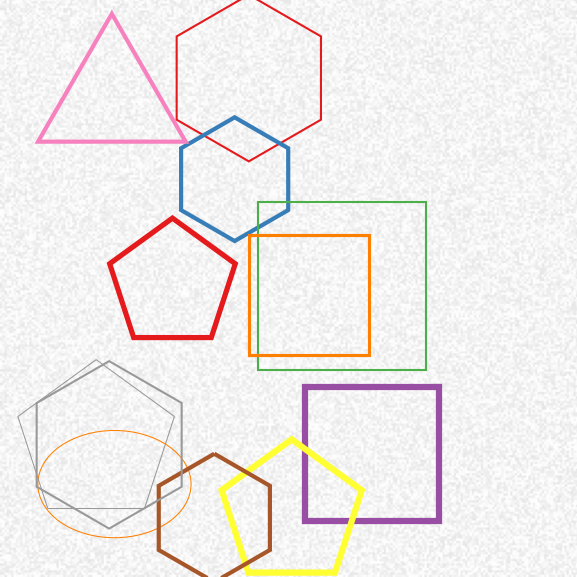[{"shape": "pentagon", "thickness": 2.5, "radius": 0.57, "center": [0.299, 0.507]}, {"shape": "hexagon", "thickness": 1, "radius": 0.72, "center": [0.431, 0.864]}, {"shape": "hexagon", "thickness": 2, "radius": 0.54, "center": [0.406, 0.689]}, {"shape": "square", "thickness": 1, "radius": 0.73, "center": [0.592, 0.503]}, {"shape": "square", "thickness": 3, "radius": 0.58, "center": [0.644, 0.214]}, {"shape": "oval", "thickness": 0.5, "radius": 0.66, "center": [0.198, 0.161]}, {"shape": "square", "thickness": 1.5, "radius": 0.52, "center": [0.536, 0.489]}, {"shape": "pentagon", "thickness": 3, "radius": 0.64, "center": [0.505, 0.111]}, {"shape": "hexagon", "thickness": 2, "radius": 0.56, "center": [0.371, 0.102]}, {"shape": "triangle", "thickness": 2, "radius": 0.74, "center": [0.194, 0.828]}, {"shape": "hexagon", "thickness": 1, "radius": 0.72, "center": [0.189, 0.229]}, {"shape": "pentagon", "thickness": 0.5, "radius": 0.71, "center": [0.166, 0.234]}]